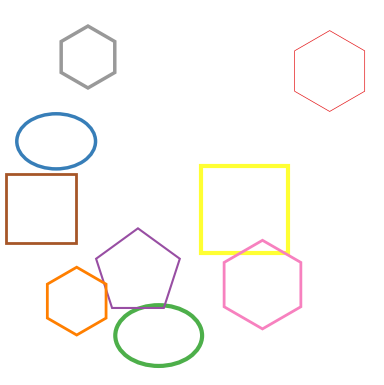[{"shape": "hexagon", "thickness": 0.5, "radius": 0.53, "center": [0.856, 0.816]}, {"shape": "oval", "thickness": 2.5, "radius": 0.51, "center": [0.146, 0.633]}, {"shape": "oval", "thickness": 3, "radius": 0.56, "center": [0.412, 0.128]}, {"shape": "pentagon", "thickness": 1.5, "radius": 0.57, "center": [0.358, 0.293]}, {"shape": "hexagon", "thickness": 2, "radius": 0.44, "center": [0.199, 0.218]}, {"shape": "square", "thickness": 3, "radius": 0.57, "center": [0.635, 0.456]}, {"shape": "square", "thickness": 2, "radius": 0.45, "center": [0.106, 0.459]}, {"shape": "hexagon", "thickness": 2, "radius": 0.58, "center": [0.682, 0.261]}, {"shape": "hexagon", "thickness": 2.5, "radius": 0.4, "center": [0.229, 0.852]}]